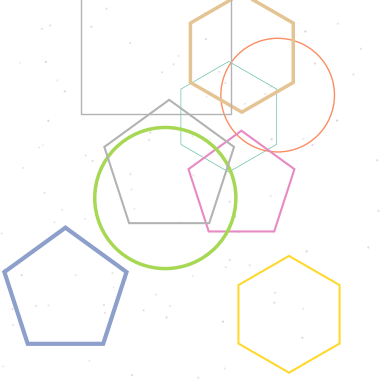[{"shape": "hexagon", "thickness": 0.5, "radius": 0.72, "center": [0.594, 0.697]}, {"shape": "circle", "thickness": 1, "radius": 0.74, "center": [0.721, 0.753]}, {"shape": "pentagon", "thickness": 3, "radius": 0.83, "center": [0.17, 0.242]}, {"shape": "pentagon", "thickness": 1.5, "radius": 0.72, "center": [0.627, 0.516]}, {"shape": "circle", "thickness": 2.5, "radius": 0.92, "center": [0.429, 0.486]}, {"shape": "hexagon", "thickness": 1.5, "radius": 0.76, "center": [0.751, 0.184]}, {"shape": "hexagon", "thickness": 2.5, "radius": 0.77, "center": [0.628, 0.863]}, {"shape": "square", "thickness": 1, "radius": 0.97, "center": [0.406, 0.897]}, {"shape": "pentagon", "thickness": 1.5, "radius": 0.89, "center": [0.439, 0.564]}]